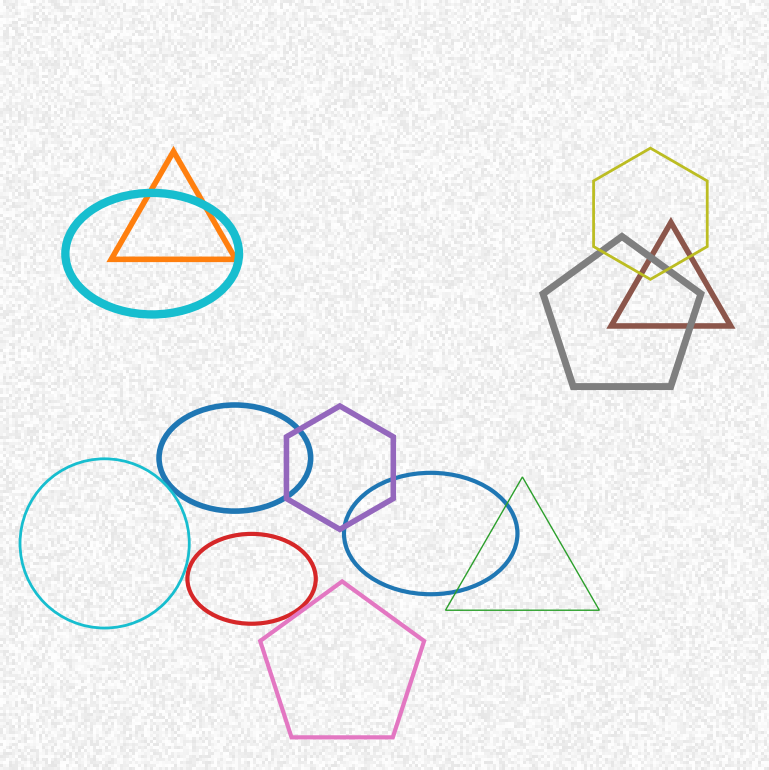[{"shape": "oval", "thickness": 1.5, "radius": 0.56, "center": [0.559, 0.307]}, {"shape": "oval", "thickness": 2, "radius": 0.49, "center": [0.305, 0.405]}, {"shape": "triangle", "thickness": 2, "radius": 0.47, "center": [0.225, 0.71]}, {"shape": "triangle", "thickness": 0.5, "radius": 0.58, "center": [0.678, 0.265]}, {"shape": "oval", "thickness": 1.5, "radius": 0.42, "center": [0.327, 0.248]}, {"shape": "hexagon", "thickness": 2, "radius": 0.4, "center": [0.441, 0.393]}, {"shape": "triangle", "thickness": 2, "radius": 0.45, "center": [0.871, 0.622]}, {"shape": "pentagon", "thickness": 1.5, "radius": 0.56, "center": [0.444, 0.133]}, {"shape": "pentagon", "thickness": 2.5, "radius": 0.54, "center": [0.808, 0.585]}, {"shape": "hexagon", "thickness": 1, "radius": 0.43, "center": [0.845, 0.722]}, {"shape": "oval", "thickness": 3, "radius": 0.56, "center": [0.198, 0.671]}, {"shape": "circle", "thickness": 1, "radius": 0.55, "center": [0.136, 0.294]}]